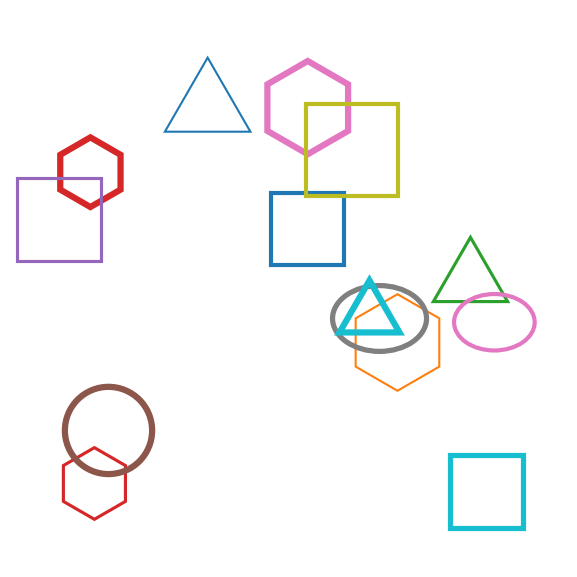[{"shape": "triangle", "thickness": 1, "radius": 0.43, "center": [0.36, 0.814]}, {"shape": "square", "thickness": 2, "radius": 0.31, "center": [0.532, 0.603]}, {"shape": "hexagon", "thickness": 1, "radius": 0.42, "center": [0.688, 0.406]}, {"shape": "triangle", "thickness": 1.5, "radius": 0.37, "center": [0.815, 0.514]}, {"shape": "hexagon", "thickness": 1.5, "radius": 0.31, "center": [0.163, 0.162]}, {"shape": "hexagon", "thickness": 3, "radius": 0.3, "center": [0.157, 0.701]}, {"shape": "square", "thickness": 1.5, "radius": 0.36, "center": [0.103, 0.619]}, {"shape": "circle", "thickness": 3, "radius": 0.38, "center": [0.188, 0.254]}, {"shape": "oval", "thickness": 2, "radius": 0.35, "center": [0.856, 0.441]}, {"shape": "hexagon", "thickness": 3, "radius": 0.4, "center": [0.533, 0.813]}, {"shape": "oval", "thickness": 2.5, "radius": 0.41, "center": [0.657, 0.448]}, {"shape": "square", "thickness": 2, "radius": 0.4, "center": [0.61, 0.74]}, {"shape": "square", "thickness": 2.5, "radius": 0.31, "center": [0.843, 0.148]}, {"shape": "triangle", "thickness": 3, "radius": 0.3, "center": [0.64, 0.453]}]